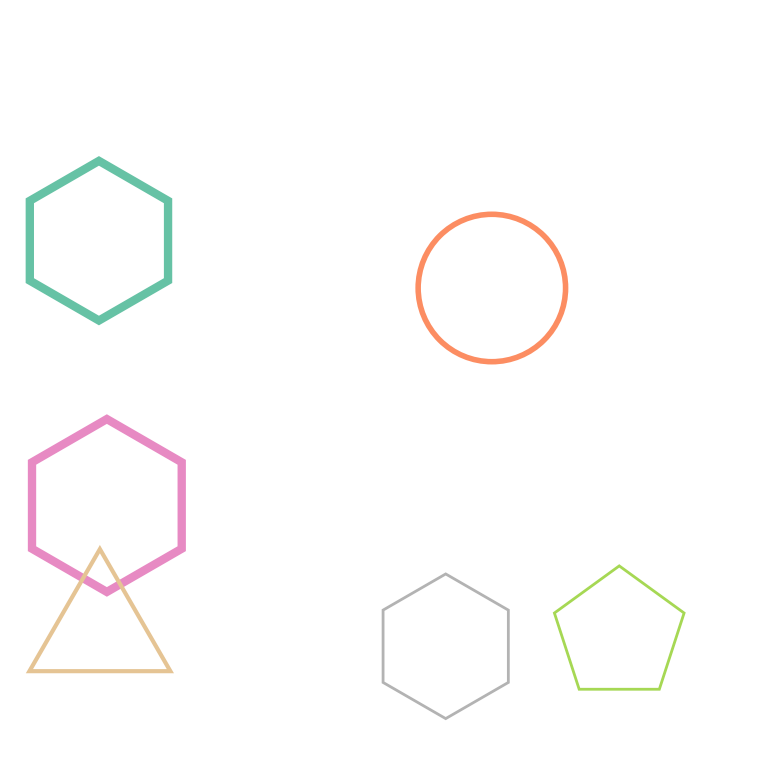[{"shape": "hexagon", "thickness": 3, "radius": 0.52, "center": [0.128, 0.687]}, {"shape": "circle", "thickness": 2, "radius": 0.48, "center": [0.639, 0.626]}, {"shape": "hexagon", "thickness": 3, "radius": 0.56, "center": [0.139, 0.344]}, {"shape": "pentagon", "thickness": 1, "radius": 0.44, "center": [0.804, 0.177]}, {"shape": "triangle", "thickness": 1.5, "radius": 0.53, "center": [0.13, 0.181]}, {"shape": "hexagon", "thickness": 1, "radius": 0.47, "center": [0.579, 0.161]}]